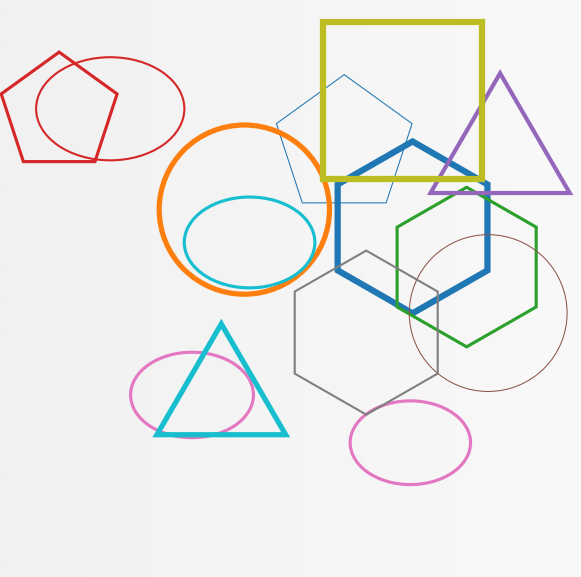[{"shape": "hexagon", "thickness": 3, "radius": 0.74, "center": [0.71, 0.605]}, {"shape": "pentagon", "thickness": 0.5, "radius": 0.61, "center": [0.592, 0.747]}, {"shape": "circle", "thickness": 2.5, "radius": 0.73, "center": [0.42, 0.636]}, {"shape": "hexagon", "thickness": 1.5, "radius": 0.69, "center": [0.803, 0.537]}, {"shape": "pentagon", "thickness": 1.5, "radius": 0.52, "center": [0.102, 0.804]}, {"shape": "oval", "thickness": 1, "radius": 0.64, "center": [0.19, 0.811]}, {"shape": "triangle", "thickness": 2, "radius": 0.69, "center": [0.86, 0.734]}, {"shape": "circle", "thickness": 0.5, "radius": 0.68, "center": [0.84, 0.457]}, {"shape": "oval", "thickness": 1.5, "radius": 0.52, "center": [0.706, 0.233]}, {"shape": "oval", "thickness": 1.5, "radius": 0.53, "center": [0.33, 0.315]}, {"shape": "hexagon", "thickness": 1, "radius": 0.71, "center": [0.63, 0.423]}, {"shape": "square", "thickness": 3, "radius": 0.68, "center": [0.692, 0.825]}, {"shape": "triangle", "thickness": 2.5, "radius": 0.64, "center": [0.381, 0.31]}, {"shape": "oval", "thickness": 1.5, "radius": 0.56, "center": [0.429, 0.579]}]